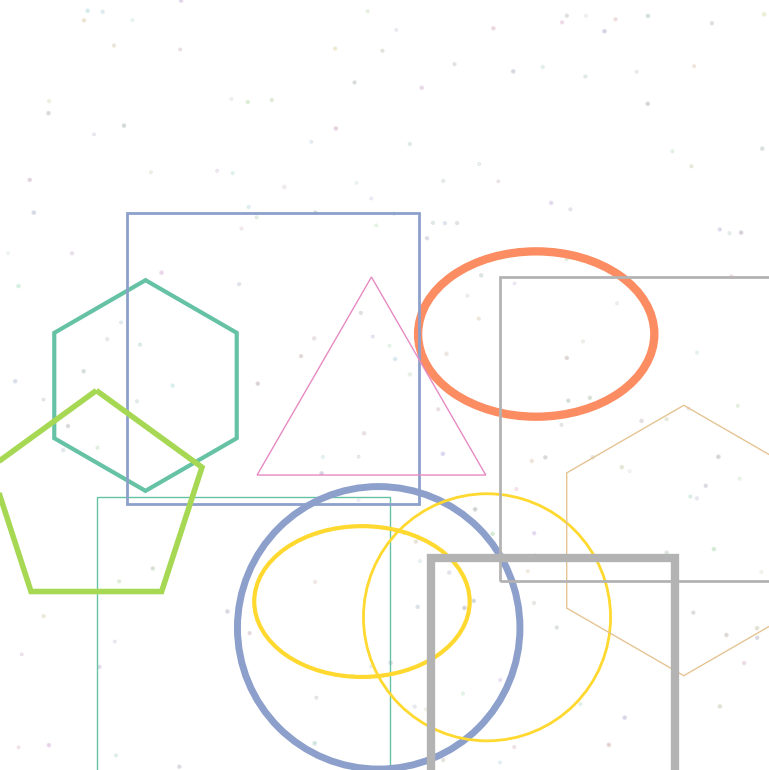[{"shape": "square", "thickness": 0.5, "radius": 0.95, "center": [0.316, 0.165]}, {"shape": "hexagon", "thickness": 1.5, "radius": 0.68, "center": [0.189, 0.499]}, {"shape": "oval", "thickness": 3, "radius": 0.77, "center": [0.696, 0.566]}, {"shape": "square", "thickness": 1, "radius": 0.95, "center": [0.355, 0.535]}, {"shape": "circle", "thickness": 2.5, "radius": 0.92, "center": [0.492, 0.185]}, {"shape": "triangle", "thickness": 0.5, "radius": 0.86, "center": [0.482, 0.469]}, {"shape": "pentagon", "thickness": 2, "radius": 0.72, "center": [0.125, 0.349]}, {"shape": "oval", "thickness": 1.5, "radius": 0.7, "center": [0.47, 0.219]}, {"shape": "circle", "thickness": 1, "radius": 0.8, "center": [0.632, 0.198]}, {"shape": "hexagon", "thickness": 0.5, "radius": 0.88, "center": [0.888, 0.298]}, {"shape": "square", "thickness": 3, "radius": 0.79, "center": [0.718, 0.117]}, {"shape": "square", "thickness": 1, "radius": 0.99, "center": [0.847, 0.443]}]